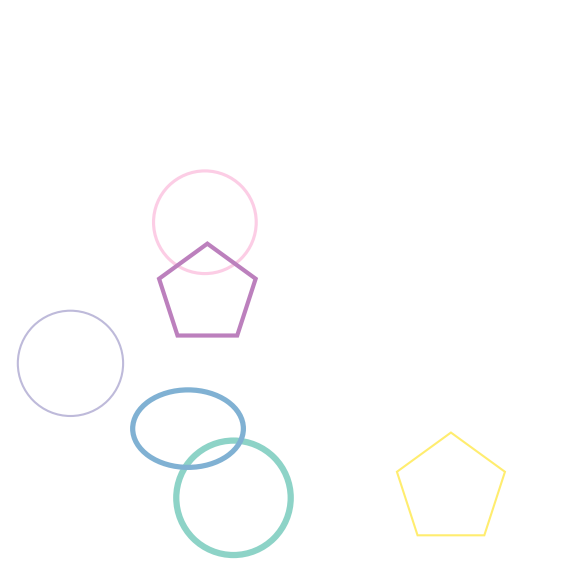[{"shape": "circle", "thickness": 3, "radius": 0.5, "center": [0.404, 0.137]}, {"shape": "circle", "thickness": 1, "radius": 0.46, "center": [0.122, 0.37]}, {"shape": "oval", "thickness": 2.5, "radius": 0.48, "center": [0.326, 0.257]}, {"shape": "circle", "thickness": 1.5, "radius": 0.44, "center": [0.355, 0.614]}, {"shape": "pentagon", "thickness": 2, "radius": 0.44, "center": [0.359, 0.489]}, {"shape": "pentagon", "thickness": 1, "radius": 0.49, "center": [0.781, 0.152]}]